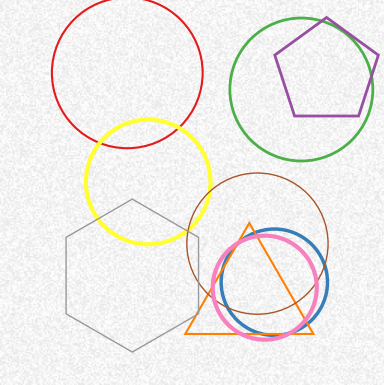[{"shape": "circle", "thickness": 1.5, "radius": 0.98, "center": [0.331, 0.811]}, {"shape": "circle", "thickness": 2.5, "radius": 0.69, "center": [0.713, 0.267]}, {"shape": "circle", "thickness": 2, "radius": 0.93, "center": [0.783, 0.768]}, {"shape": "pentagon", "thickness": 2, "radius": 0.71, "center": [0.848, 0.813]}, {"shape": "triangle", "thickness": 1.5, "radius": 0.96, "center": [0.648, 0.229]}, {"shape": "circle", "thickness": 3, "radius": 0.81, "center": [0.385, 0.527]}, {"shape": "circle", "thickness": 1, "radius": 0.92, "center": [0.669, 0.367]}, {"shape": "circle", "thickness": 3, "radius": 0.68, "center": [0.688, 0.253]}, {"shape": "hexagon", "thickness": 1, "radius": 0.99, "center": [0.344, 0.284]}]